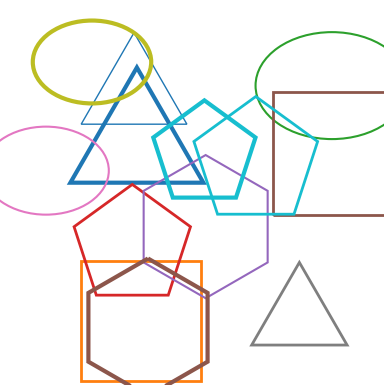[{"shape": "triangle", "thickness": 3, "radius": 1.0, "center": [0.356, 0.625]}, {"shape": "triangle", "thickness": 1, "radius": 0.79, "center": [0.348, 0.757]}, {"shape": "square", "thickness": 2, "radius": 0.78, "center": [0.366, 0.167]}, {"shape": "oval", "thickness": 1.5, "radius": 0.99, "center": [0.862, 0.778]}, {"shape": "pentagon", "thickness": 2, "radius": 0.79, "center": [0.344, 0.362]}, {"shape": "hexagon", "thickness": 1.5, "radius": 0.93, "center": [0.534, 0.411]}, {"shape": "hexagon", "thickness": 3, "radius": 0.89, "center": [0.384, 0.15]}, {"shape": "square", "thickness": 2, "radius": 0.8, "center": [0.869, 0.601]}, {"shape": "oval", "thickness": 1.5, "radius": 0.82, "center": [0.119, 0.557]}, {"shape": "triangle", "thickness": 2, "radius": 0.72, "center": [0.778, 0.175]}, {"shape": "oval", "thickness": 3, "radius": 0.77, "center": [0.239, 0.839]}, {"shape": "pentagon", "thickness": 3, "radius": 0.7, "center": [0.531, 0.6]}, {"shape": "pentagon", "thickness": 2, "radius": 0.84, "center": [0.664, 0.58]}]